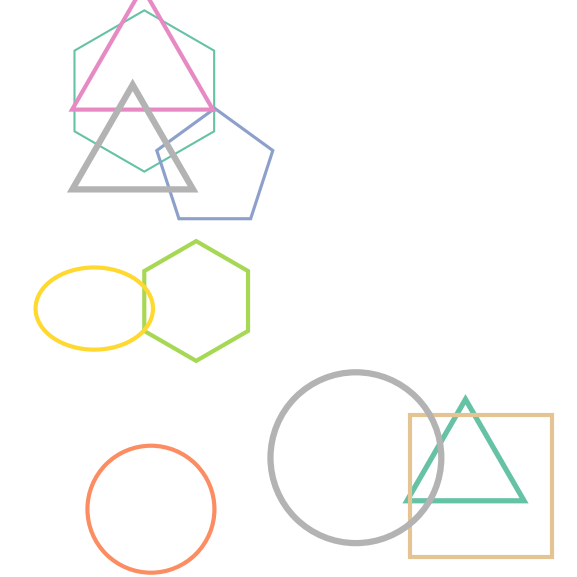[{"shape": "triangle", "thickness": 2.5, "radius": 0.59, "center": [0.806, 0.191]}, {"shape": "hexagon", "thickness": 1, "radius": 0.7, "center": [0.25, 0.842]}, {"shape": "circle", "thickness": 2, "radius": 0.55, "center": [0.261, 0.117]}, {"shape": "pentagon", "thickness": 1.5, "radius": 0.53, "center": [0.372, 0.706]}, {"shape": "triangle", "thickness": 2, "radius": 0.7, "center": [0.247, 0.88]}, {"shape": "hexagon", "thickness": 2, "radius": 0.52, "center": [0.34, 0.478]}, {"shape": "oval", "thickness": 2, "radius": 0.51, "center": [0.163, 0.465]}, {"shape": "square", "thickness": 2, "radius": 0.61, "center": [0.833, 0.158]}, {"shape": "circle", "thickness": 3, "radius": 0.74, "center": [0.616, 0.207]}, {"shape": "triangle", "thickness": 3, "radius": 0.6, "center": [0.23, 0.732]}]